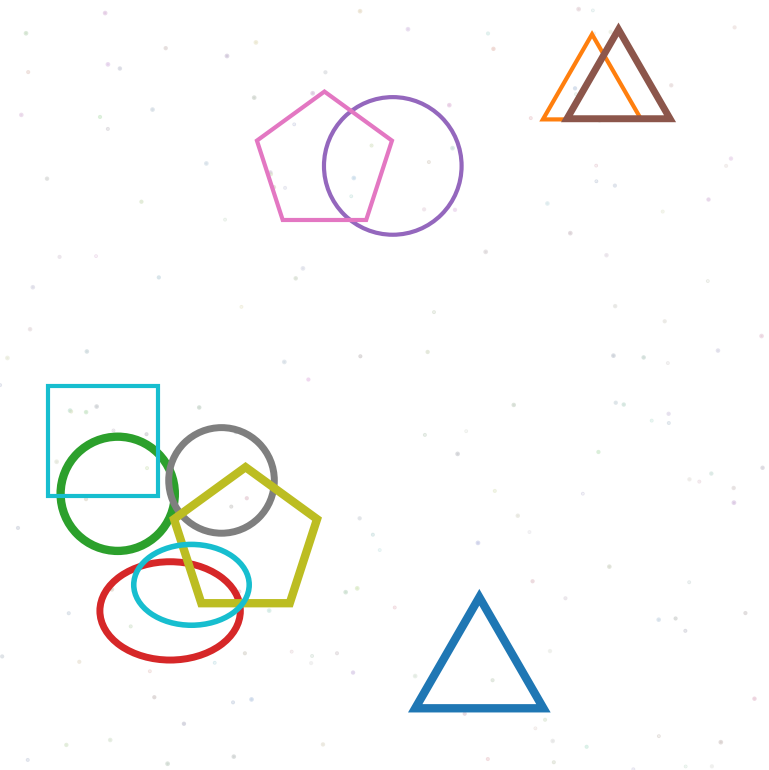[{"shape": "triangle", "thickness": 3, "radius": 0.48, "center": [0.623, 0.128]}, {"shape": "triangle", "thickness": 1.5, "radius": 0.37, "center": [0.769, 0.882]}, {"shape": "circle", "thickness": 3, "radius": 0.37, "center": [0.153, 0.359]}, {"shape": "oval", "thickness": 2.5, "radius": 0.46, "center": [0.221, 0.207]}, {"shape": "circle", "thickness": 1.5, "radius": 0.45, "center": [0.51, 0.785]}, {"shape": "triangle", "thickness": 2.5, "radius": 0.39, "center": [0.803, 0.884]}, {"shape": "pentagon", "thickness": 1.5, "radius": 0.46, "center": [0.421, 0.789]}, {"shape": "circle", "thickness": 2.5, "radius": 0.34, "center": [0.288, 0.376]}, {"shape": "pentagon", "thickness": 3, "radius": 0.49, "center": [0.319, 0.296]}, {"shape": "square", "thickness": 1.5, "radius": 0.36, "center": [0.133, 0.427]}, {"shape": "oval", "thickness": 2, "radius": 0.37, "center": [0.249, 0.24]}]